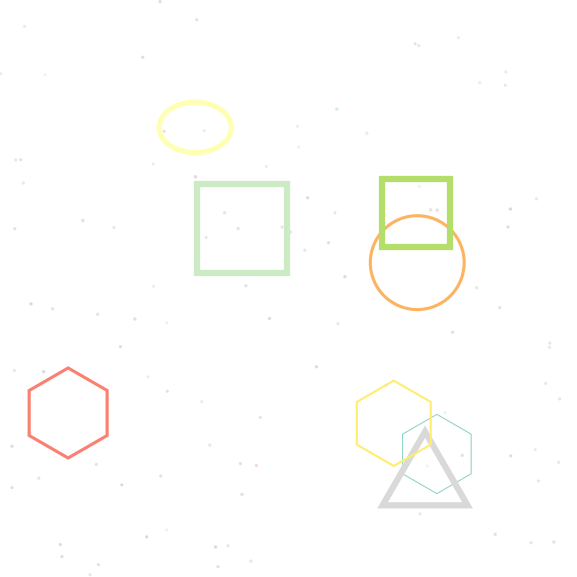[{"shape": "hexagon", "thickness": 0.5, "radius": 0.34, "center": [0.756, 0.213]}, {"shape": "oval", "thickness": 2.5, "radius": 0.31, "center": [0.338, 0.779]}, {"shape": "hexagon", "thickness": 1.5, "radius": 0.39, "center": [0.118, 0.284]}, {"shape": "circle", "thickness": 1.5, "radius": 0.41, "center": [0.723, 0.544]}, {"shape": "square", "thickness": 3, "radius": 0.29, "center": [0.721, 0.63]}, {"shape": "triangle", "thickness": 3, "radius": 0.42, "center": [0.736, 0.167]}, {"shape": "square", "thickness": 3, "radius": 0.39, "center": [0.419, 0.604]}, {"shape": "hexagon", "thickness": 1, "radius": 0.37, "center": [0.682, 0.266]}]